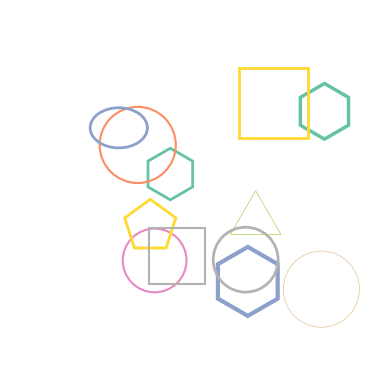[{"shape": "hexagon", "thickness": 2, "radius": 0.33, "center": [0.442, 0.548]}, {"shape": "hexagon", "thickness": 2.5, "radius": 0.36, "center": [0.843, 0.711]}, {"shape": "circle", "thickness": 1.5, "radius": 0.49, "center": [0.358, 0.624]}, {"shape": "hexagon", "thickness": 3, "radius": 0.45, "center": [0.644, 0.269]}, {"shape": "oval", "thickness": 2, "radius": 0.37, "center": [0.309, 0.668]}, {"shape": "circle", "thickness": 1.5, "radius": 0.41, "center": [0.402, 0.324]}, {"shape": "triangle", "thickness": 0.5, "radius": 0.38, "center": [0.664, 0.429]}, {"shape": "square", "thickness": 2, "radius": 0.45, "center": [0.711, 0.732]}, {"shape": "pentagon", "thickness": 2, "radius": 0.35, "center": [0.39, 0.412]}, {"shape": "circle", "thickness": 0.5, "radius": 0.49, "center": [0.835, 0.249]}, {"shape": "circle", "thickness": 2, "radius": 0.42, "center": [0.638, 0.326]}, {"shape": "square", "thickness": 1.5, "radius": 0.36, "center": [0.459, 0.335]}]